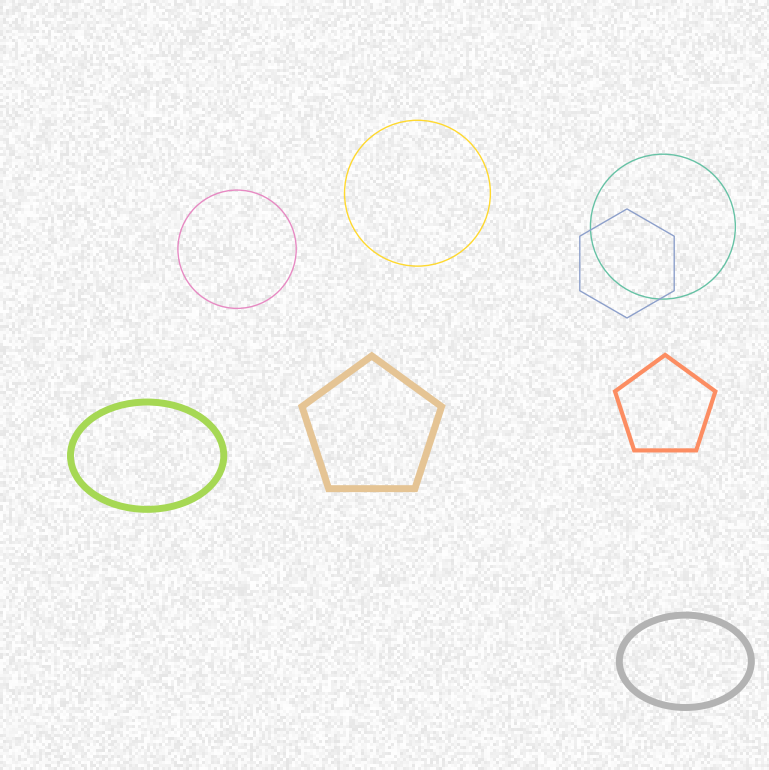[{"shape": "circle", "thickness": 0.5, "radius": 0.47, "center": [0.861, 0.706]}, {"shape": "pentagon", "thickness": 1.5, "radius": 0.34, "center": [0.864, 0.471]}, {"shape": "hexagon", "thickness": 0.5, "radius": 0.35, "center": [0.814, 0.658]}, {"shape": "circle", "thickness": 0.5, "radius": 0.38, "center": [0.308, 0.676]}, {"shape": "oval", "thickness": 2.5, "radius": 0.5, "center": [0.191, 0.408]}, {"shape": "circle", "thickness": 0.5, "radius": 0.47, "center": [0.542, 0.749]}, {"shape": "pentagon", "thickness": 2.5, "radius": 0.48, "center": [0.483, 0.442]}, {"shape": "oval", "thickness": 2.5, "radius": 0.43, "center": [0.89, 0.141]}]